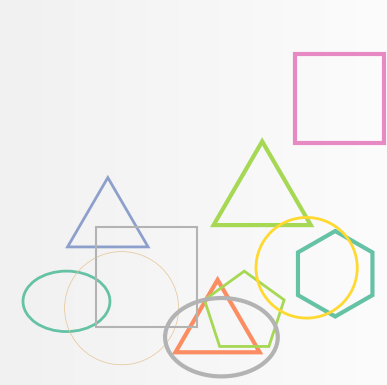[{"shape": "oval", "thickness": 2, "radius": 0.56, "center": [0.172, 0.217]}, {"shape": "hexagon", "thickness": 3, "radius": 0.55, "center": [0.865, 0.289]}, {"shape": "triangle", "thickness": 3, "radius": 0.63, "center": [0.562, 0.148]}, {"shape": "triangle", "thickness": 2, "radius": 0.6, "center": [0.278, 0.419]}, {"shape": "square", "thickness": 3, "radius": 0.58, "center": [0.876, 0.744]}, {"shape": "triangle", "thickness": 3, "radius": 0.72, "center": [0.677, 0.488]}, {"shape": "pentagon", "thickness": 2, "radius": 0.54, "center": [0.63, 0.188]}, {"shape": "circle", "thickness": 2, "radius": 0.65, "center": [0.791, 0.304]}, {"shape": "circle", "thickness": 0.5, "radius": 0.74, "center": [0.314, 0.2]}, {"shape": "oval", "thickness": 3, "radius": 0.73, "center": [0.571, 0.124]}, {"shape": "square", "thickness": 1.5, "radius": 0.65, "center": [0.379, 0.281]}]